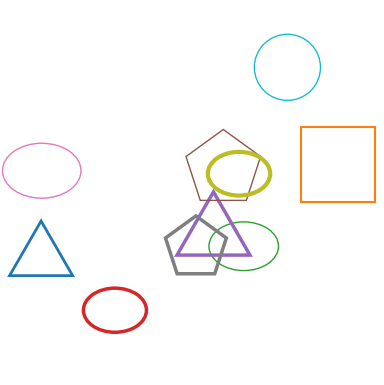[{"shape": "triangle", "thickness": 2, "radius": 0.47, "center": [0.107, 0.331]}, {"shape": "square", "thickness": 1.5, "radius": 0.49, "center": [0.878, 0.572]}, {"shape": "oval", "thickness": 1, "radius": 0.45, "center": [0.633, 0.36]}, {"shape": "oval", "thickness": 2.5, "radius": 0.41, "center": [0.299, 0.194]}, {"shape": "triangle", "thickness": 2.5, "radius": 0.55, "center": [0.554, 0.392]}, {"shape": "pentagon", "thickness": 1, "radius": 0.51, "center": [0.58, 0.562]}, {"shape": "oval", "thickness": 1, "radius": 0.51, "center": [0.108, 0.557]}, {"shape": "pentagon", "thickness": 2.5, "radius": 0.42, "center": [0.509, 0.356]}, {"shape": "oval", "thickness": 3, "radius": 0.4, "center": [0.621, 0.549]}, {"shape": "circle", "thickness": 1, "radius": 0.43, "center": [0.747, 0.825]}]